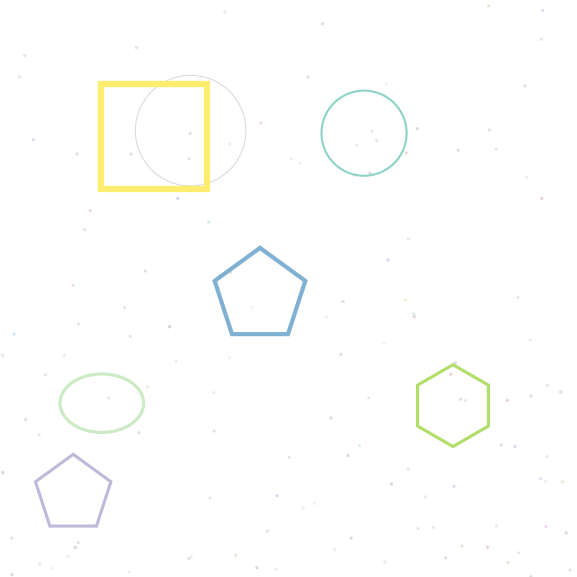[{"shape": "circle", "thickness": 1, "radius": 0.37, "center": [0.63, 0.769]}, {"shape": "pentagon", "thickness": 1.5, "radius": 0.34, "center": [0.127, 0.144]}, {"shape": "pentagon", "thickness": 2, "radius": 0.41, "center": [0.45, 0.487]}, {"shape": "hexagon", "thickness": 1.5, "radius": 0.35, "center": [0.784, 0.297]}, {"shape": "circle", "thickness": 0.5, "radius": 0.48, "center": [0.33, 0.773]}, {"shape": "oval", "thickness": 1.5, "radius": 0.36, "center": [0.176, 0.301]}, {"shape": "square", "thickness": 3, "radius": 0.46, "center": [0.267, 0.763]}]